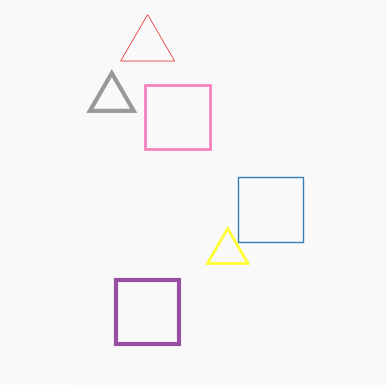[{"shape": "triangle", "thickness": 0.5, "radius": 0.4, "center": [0.381, 0.882]}, {"shape": "square", "thickness": 1, "radius": 0.42, "center": [0.697, 0.456]}, {"shape": "square", "thickness": 3, "radius": 0.41, "center": [0.38, 0.19]}, {"shape": "triangle", "thickness": 2, "radius": 0.3, "center": [0.588, 0.346]}, {"shape": "square", "thickness": 2, "radius": 0.42, "center": [0.459, 0.697]}, {"shape": "triangle", "thickness": 3, "radius": 0.33, "center": [0.289, 0.745]}]